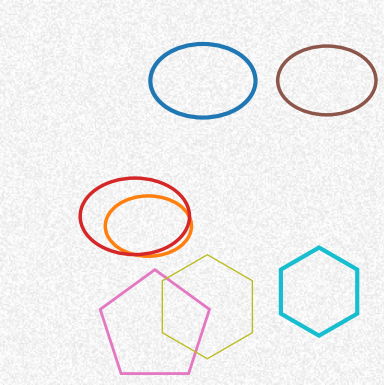[{"shape": "oval", "thickness": 3, "radius": 0.68, "center": [0.527, 0.79]}, {"shape": "oval", "thickness": 2.5, "radius": 0.56, "center": [0.385, 0.413]}, {"shape": "oval", "thickness": 2.5, "radius": 0.71, "center": [0.35, 0.438]}, {"shape": "oval", "thickness": 2.5, "radius": 0.64, "center": [0.849, 0.791]}, {"shape": "pentagon", "thickness": 2, "radius": 0.75, "center": [0.402, 0.15]}, {"shape": "hexagon", "thickness": 1, "radius": 0.68, "center": [0.539, 0.203]}, {"shape": "hexagon", "thickness": 3, "radius": 0.57, "center": [0.829, 0.243]}]